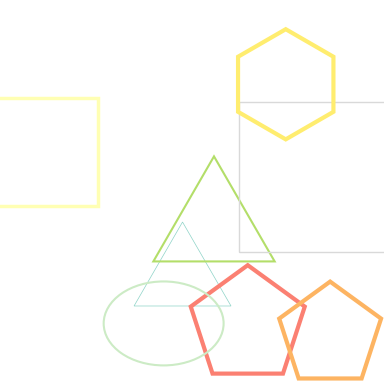[{"shape": "triangle", "thickness": 0.5, "radius": 0.73, "center": [0.474, 0.278]}, {"shape": "square", "thickness": 2.5, "radius": 0.7, "center": [0.113, 0.604]}, {"shape": "pentagon", "thickness": 3, "radius": 0.78, "center": [0.644, 0.156]}, {"shape": "pentagon", "thickness": 3, "radius": 0.7, "center": [0.858, 0.129]}, {"shape": "triangle", "thickness": 1.5, "radius": 0.91, "center": [0.556, 0.412]}, {"shape": "square", "thickness": 1, "radius": 0.98, "center": [0.816, 0.54]}, {"shape": "oval", "thickness": 1.5, "radius": 0.78, "center": [0.425, 0.16]}, {"shape": "hexagon", "thickness": 3, "radius": 0.72, "center": [0.742, 0.781]}]